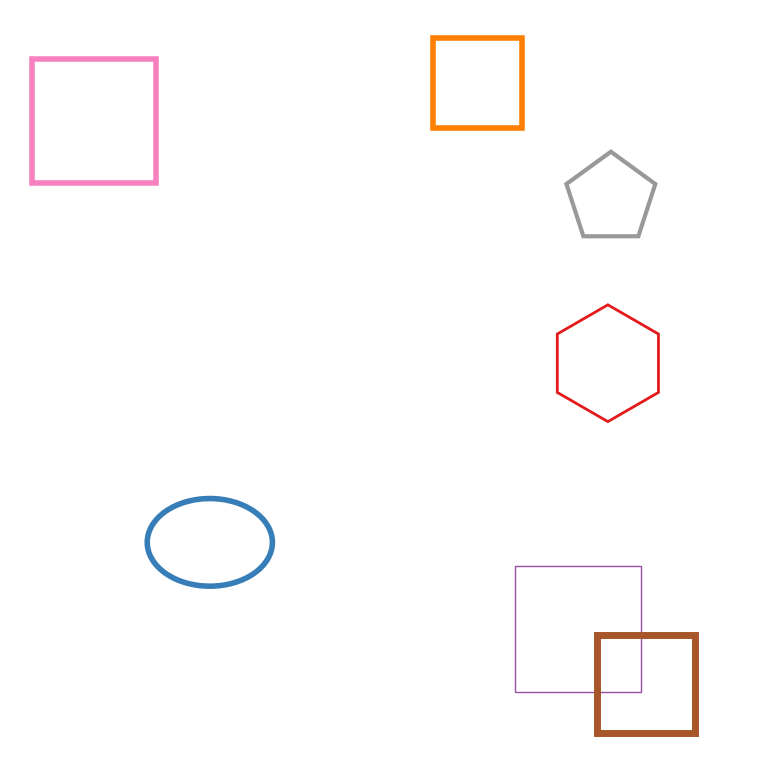[{"shape": "hexagon", "thickness": 1, "radius": 0.38, "center": [0.789, 0.528]}, {"shape": "oval", "thickness": 2, "radius": 0.41, "center": [0.272, 0.296]}, {"shape": "square", "thickness": 0.5, "radius": 0.41, "center": [0.751, 0.183]}, {"shape": "square", "thickness": 2, "radius": 0.29, "center": [0.62, 0.892]}, {"shape": "square", "thickness": 2.5, "radius": 0.32, "center": [0.839, 0.112]}, {"shape": "square", "thickness": 2, "radius": 0.4, "center": [0.121, 0.843]}, {"shape": "pentagon", "thickness": 1.5, "radius": 0.3, "center": [0.793, 0.742]}]